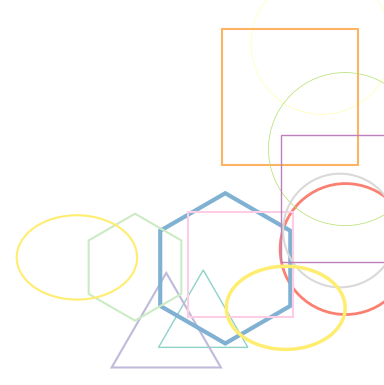[{"shape": "triangle", "thickness": 1, "radius": 0.67, "center": [0.528, 0.165]}, {"shape": "circle", "thickness": 0.5, "radius": 0.92, "center": [0.836, 0.887]}, {"shape": "triangle", "thickness": 1.5, "radius": 0.82, "center": [0.432, 0.127]}, {"shape": "circle", "thickness": 2, "radius": 0.85, "center": [0.898, 0.353]}, {"shape": "hexagon", "thickness": 3, "radius": 0.98, "center": [0.585, 0.303]}, {"shape": "square", "thickness": 1.5, "radius": 0.88, "center": [0.753, 0.748]}, {"shape": "circle", "thickness": 0.5, "radius": 0.99, "center": [0.896, 0.613]}, {"shape": "square", "thickness": 1.5, "radius": 0.69, "center": [0.625, 0.313]}, {"shape": "circle", "thickness": 1.5, "radius": 0.74, "center": [0.883, 0.401]}, {"shape": "square", "thickness": 1, "radius": 0.82, "center": [0.894, 0.485]}, {"shape": "hexagon", "thickness": 1.5, "radius": 0.69, "center": [0.351, 0.306]}, {"shape": "oval", "thickness": 2.5, "radius": 0.77, "center": [0.742, 0.2]}, {"shape": "oval", "thickness": 1.5, "radius": 0.78, "center": [0.2, 0.331]}]